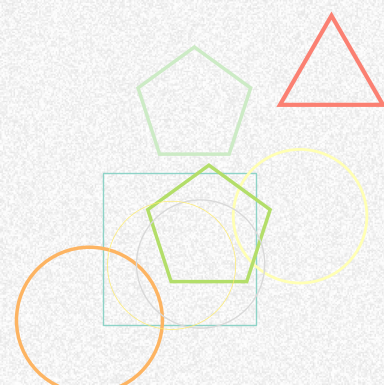[{"shape": "square", "thickness": 1, "radius": 0.99, "center": [0.466, 0.353]}, {"shape": "circle", "thickness": 2, "radius": 0.87, "center": [0.779, 0.438]}, {"shape": "triangle", "thickness": 3, "radius": 0.77, "center": [0.861, 0.805]}, {"shape": "circle", "thickness": 2.5, "radius": 0.95, "center": [0.232, 0.168]}, {"shape": "pentagon", "thickness": 2.5, "radius": 0.84, "center": [0.543, 0.404]}, {"shape": "circle", "thickness": 1, "radius": 0.83, "center": [0.521, 0.314]}, {"shape": "pentagon", "thickness": 2.5, "radius": 0.77, "center": [0.505, 0.724]}, {"shape": "circle", "thickness": 0.5, "radius": 0.83, "center": [0.446, 0.311]}]